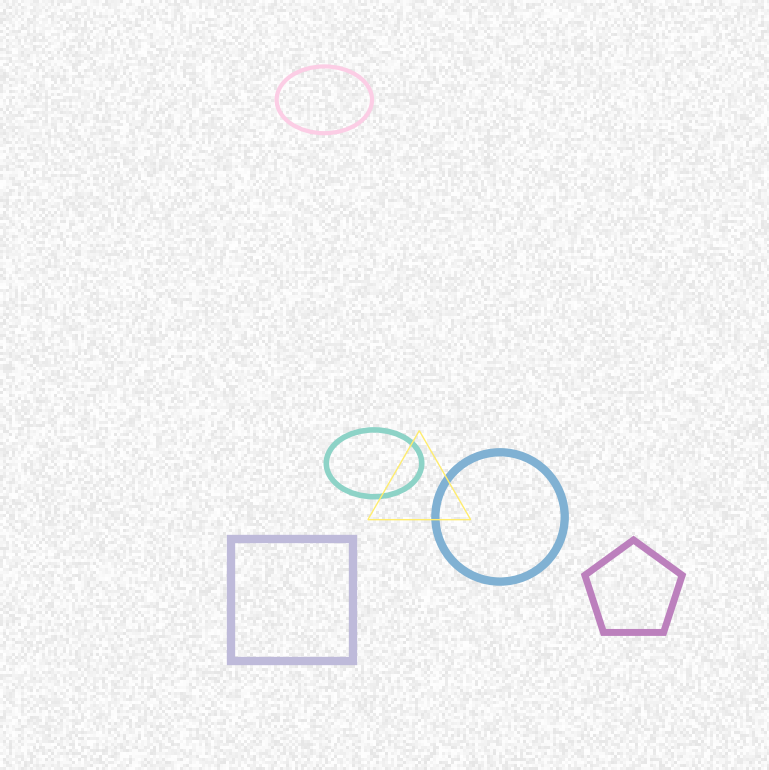[{"shape": "oval", "thickness": 2, "radius": 0.31, "center": [0.486, 0.398]}, {"shape": "square", "thickness": 3, "radius": 0.4, "center": [0.379, 0.221]}, {"shape": "circle", "thickness": 3, "radius": 0.42, "center": [0.649, 0.329]}, {"shape": "oval", "thickness": 1.5, "radius": 0.31, "center": [0.421, 0.87]}, {"shape": "pentagon", "thickness": 2.5, "radius": 0.33, "center": [0.823, 0.232]}, {"shape": "triangle", "thickness": 0.5, "radius": 0.39, "center": [0.545, 0.364]}]